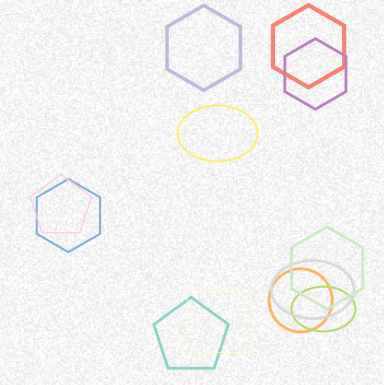[{"shape": "pentagon", "thickness": 2, "radius": 0.51, "center": [0.496, 0.126]}, {"shape": "square", "thickness": 0.5, "radius": 0.41, "center": [0.567, 0.166]}, {"shape": "hexagon", "thickness": 2.5, "radius": 0.55, "center": [0.529, 0.876]}, {"shape": "hexagon", "thickness": 3, "radius": 0.53, "center": [0.801, 0.88]}, {"shape": "hexagon", "thickness": 1.5, "radius": 0.47, "center": [0.178, 0.44]}, {"shape": "circle", "thickness": 2, "radius": 0.41, "center": [0.781, 0.22]}, {"shape": "oval", "thickness": 1.5, "radius": 0.42, "center": [0.84, 0.197]}, {"shape": "pentagon", "thickness": 1, "radius": 0.42, "center": [0.158, 0.463]}, {"shape": "oval", "thickness": 2, "radius": 0.54, "center": [0.812, 0.248]}, {"shape": "hexagon", "thickness": 2, "radius": 0.46, "center": [0.819, 0.808]}, {"shape": "hexagon", "thickness": 2, "radius": 0.53, "center": [0.85, 0.304]}, {"shape": "oval", "thickness": 1.5, "radius": 0.52, "center": [0.565, 0.653]}]